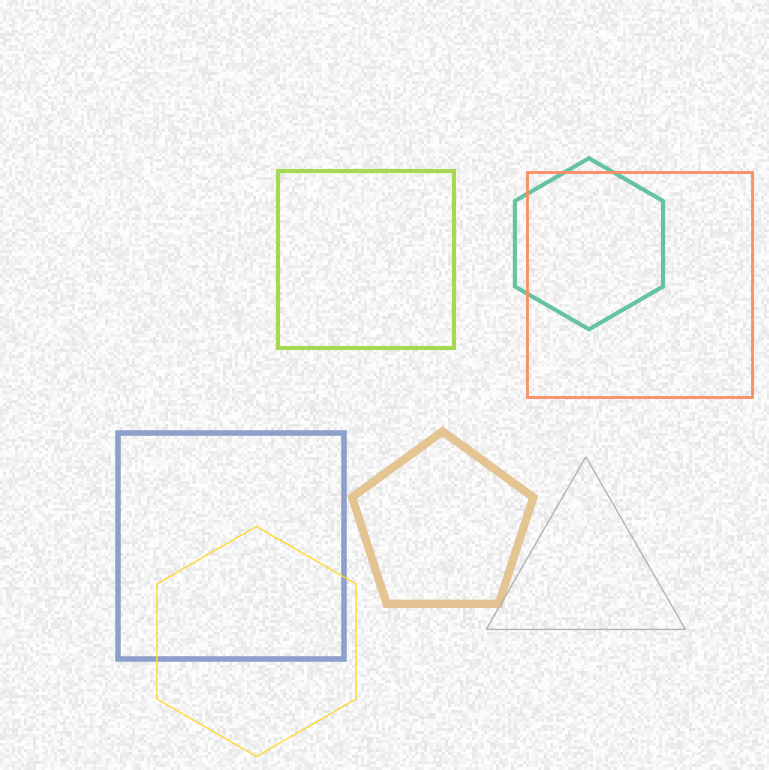[{"shape": "hexagon", "thickness": 1.5, "radius": 0.56, "center": [0.765, 0.683]}, {"shape": "square", "thickness": 1, "radius": 0.73, "center": [0.83, 0.631]}, {"shape": "square", "thickness": 2, "radius": 0.73, "center": [0.3, 0.291]}, {"shape": "square", "thickness": 1.5, "radius": 0.57, "center": [0.476, 0.663]}, {"shape": "hexagon", "thickness": 0.5, "radius": 0.75, "center": [0.333, 0.167]}, {"shape": "pentagon", "thickness": 3, "radius": 0.62, "center": [0.575, 0.316]}, {"shape": "triangle", "thickness": 0.5, "radius": 0.75, "center": [0.761, 0.257]}]